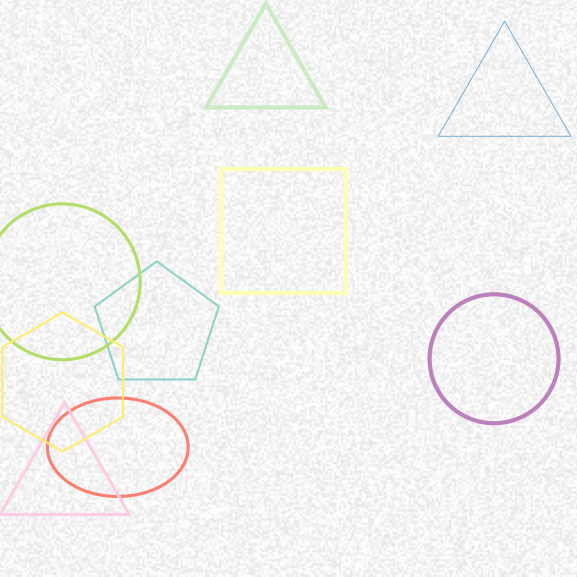[{"shape": "pentagon", "thickness": 1, "radius": 0.57, "center": [0.272, 0.434]}, {"shape": "square", "thickness": 2, "radius": 0.54, "center": [0.491, 0.599]}, {"shape": "oval", "thickness": 1.5, "radius": 0.61, "center": [0.204, 0.225]}, {"shape": "triangle", "thickness": 0.5, "radius": 0.66, "center": [0.874, 0.829]}, {"shape": "circle", "thickness": 1.5, "radius": 0.67, "center": [0.108, 0.511]}, {"shape": "triangle", "thickness": 1.5, "radius": 0.65, "center": [0.112, 0.173]}, {"shape": "circle", "thickness": 2, "radius": 0.56, "center": [0.856, 0.378]}, {"shape": "triangle", "thickness": 2, "radius": 0.6, "center": [0.46, 0.873]}, {"shape": "hexagon", "thickness": 1, "radius": 0.6, "center": [0.108, 0.338]}]